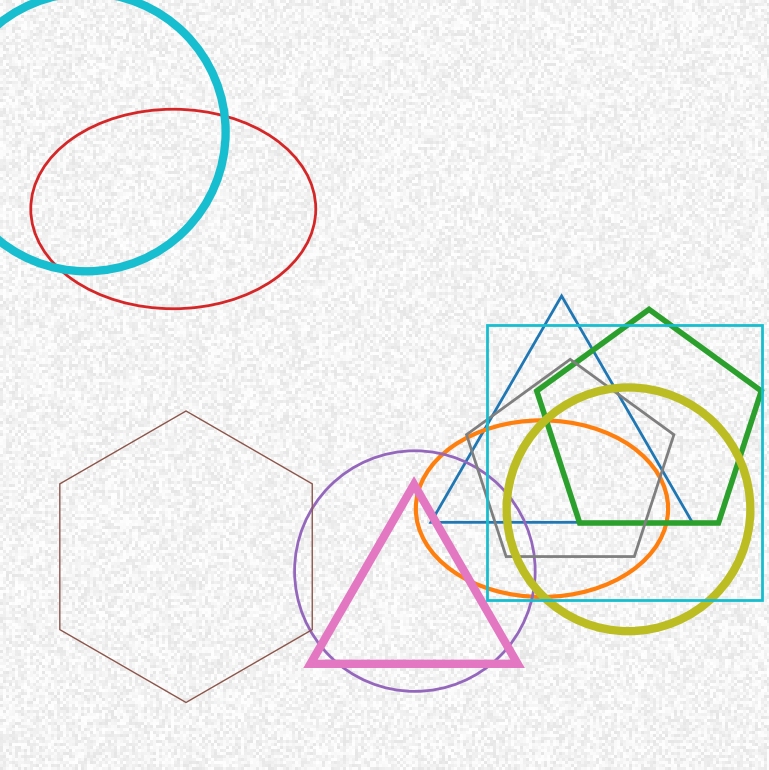[{"shape": "triangle", "thickness": 1, "radius": 0.98, "center": [0.729, 0.42]}, {"shape": "oval", "thickness": 1.5, "radius": 0.82, "center": [0.704, 0.339]}, {"shape": "pentagon", "thickness": 2, "radius": 0.77, "center": [0.843, 0.445]}, {"shape": "oval", "thickness": 1, "radius": 0.93, "center": [0.225, 0.729]}, {"shape": "circle", "thickness": 1, "radius": 0.78, "center": [0.539, 0.258]}, {"shape": "hexagon", "thickness": 0.5, "radius": 0.95, "center": [0.242, 0.277]}, {"shape": "triangle", "thickness": 3, "radius": 0.78, "center": [0.538, 0.216]}, {"shape": "pentagon", "thickness": 1, "radius": 0.71, "center": [0.741, 0.392]}, {"shape": "circle", "thickness": 3, "radius": 0.79, "center": [0.816, 0.339]}, {"shape": "circle", "thickness": 3, "radius": 0.9, "center": [0.112, 0.828]}, {"shape": "square", "thickness": 1, "radius": 0.89, "center": [0.811, 0.399]}]